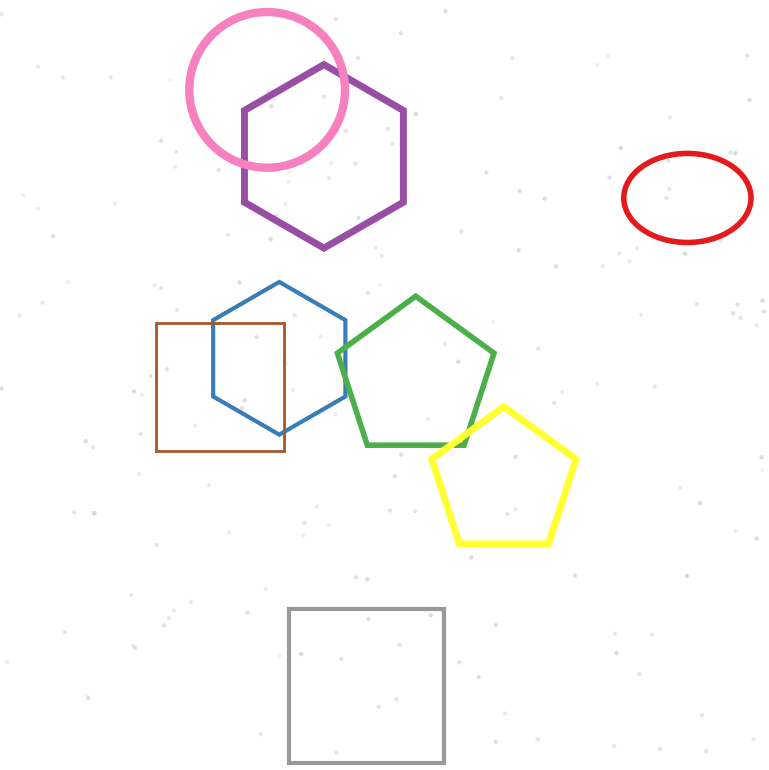[{"shape": "oval", "thickness": 2, "radius": 0.41, "center": [0.893, 0.743]}, {"shape": "hexagon", "thickness": 1.5, "radius": 0.5, "center": [0.363, 0.535]}, {"shape": "pentagon", "thickness": 2, "radius": 0.53, "center": [0.54, 0.508]}, {"shape": "hexagon", "thickness": 2.5, "radius": 0.6, "center": [0.421, 0.797]}, {"shape": "pentagon", "thickness": 2.5, "radius": 0.49, "center": [0.654, 0.373]}, {"shape": "square", "thickness": 1, "radius": 0.42, "center": [0.285, 0.497]}, {"shape": "circle", "thickness": 3, "radius": 0.51, "center": [0.347, 0.883]}, {"shape": "square", "thickness": 1.5, "radius": 0.5, "center": [0.476, 0.109]}]